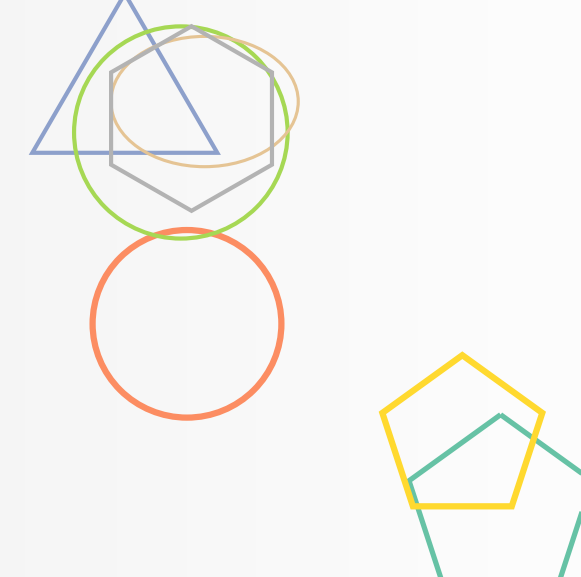[{"shape": "pentagon", "thickness": 2.5, "radius": 0.83, "center": [0.861, 0.115]}, {"shape": "circle", "thickness": 3, "radius": 0.81, "center": [0.322, 0.438]}, {"shape": "triangle", "thickness": 2, "radius": 0.92, "center": [0.215, 0.826]}, {"shape": "circle", "thickness": 2, "radius": 0.92, "center": [0.311, 0.77]}, {"shape": "pentagon", "thickness": 3, "radius": 0.72, "center": [0.795, 0.239]}, {"shape": "oval", "thickness": 1.5, "radius": 0.81, "center": [0.352, 0.823]}, {"shape": "hexagon", "thickness": 2, "radius": 0.8, "center": [0.33, 0.794]}]